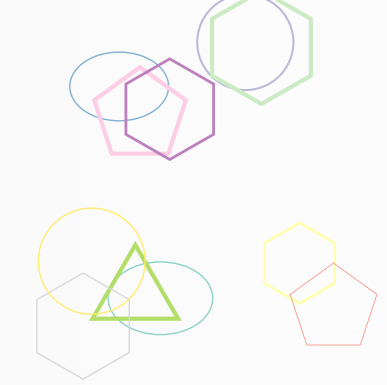[{"shape": "oval", "thickness": 1, "radius": 0.67, "center": [0.414, 0.225]}, {"shape": "hexagon", "thickness": 2, "radius": 0.52, "center": [0.773, 0.316]}, {"shape": "circle", "thickness": 1.5, "radius": 0.62, "center": [0.633, 0.89]}, {"shape": "pentagon", "thickness": 0.5, "radius": 0.59, "center": [0.861, 0.199]}, {"shape": "oval", "thickness": 1, "radius": 0.64, "center": [0.307, 0.775]}, {"shape": "triangle", "thickness": 3, "radius": 0.64, "center": [0.349, 0.236]}, {"shape": "pentagon", "thickness": 3, "radius": 0.62, "center": [0.361, 0.701]}, {"shape": "hexagon", "thickness": 1, "radius": 0.69, "center": [0.214, 0.153]}, {"shape": "hexagon", "thickness": 2, "radius": 0.65, "center": [0.438, 0.716]}, {"shape": "hexagon", "thickness": 3, "radius": 0.74, "center": [0.675, 0.877]}, {"shape": "circle", "thickness": 1, "radius": 0.69, "center": [0.237, 0.322]}]